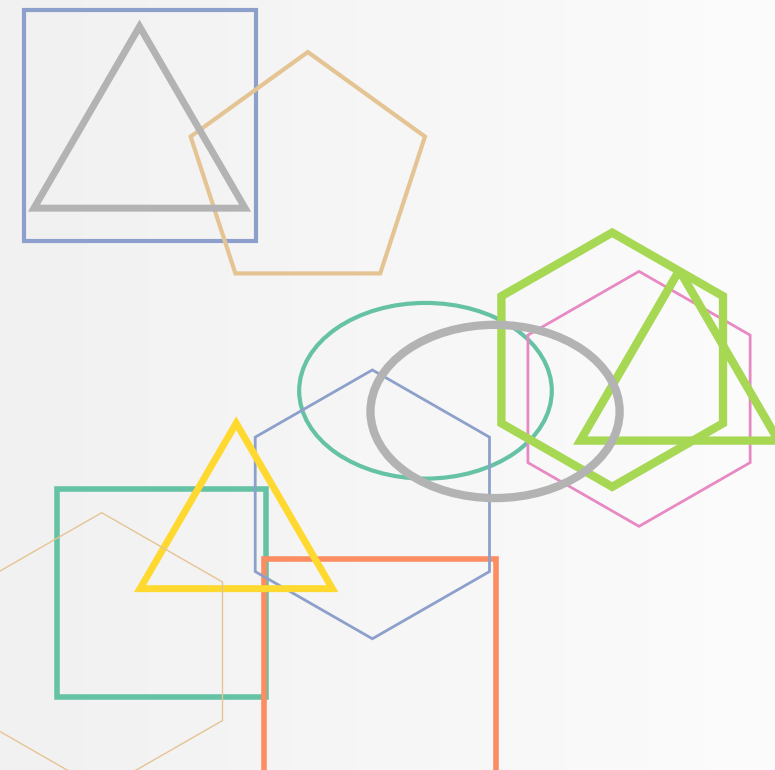[{"shape": "square", "thickness": 2, "radius": 0.67, "center": [0.209, 0.23]}, {"shape": "oval", "thickness": 1.5, "radius": 0.81, "center": [0.549, 0.493]}, {"shape": "square", "thickness": 2, "radius": 0.75, "center": [0.49, 0.124]}, {"shape": "square", "thickness": 1.5, "radius": 0.75, "center": [0.18, 0.837]}, {"shape": "hexagon", "thickness": 1, "radius": 0.87, "center": [0.48, 0.345]}, {"shape": "hexagon", "thickness": 1, "radius": 0.83, "center": [0.825, 0.482]}, {"shape": "hexagon", "thickness": 3, "radius": 0.83, "center": [0.79, 0.533]}, {"shape": "triangle", "thickness": 3, "radius": 0.74, "center": [0.877, 0.502]}, {"shape": "triangle", "thickness": 2.5, "radius": 0.72, "center": [0.305, 0.307]}, {"shape": "hexagon", "thickness": 0.5, "radius": 0.9, "center": [0.131, 0.154]}, {"shape": "pentagon", "thickness": 1.5, "radius": 0.79, "center": [0.397, 0.773]}, {"shape": "oval", "thickness": 3, "radius": 0.8, "center": [0.639, 0.466]}, {"shape": "triangle", "thickness": 2.5, "radius": 0.79, "center": [0.18, 0.808]}]